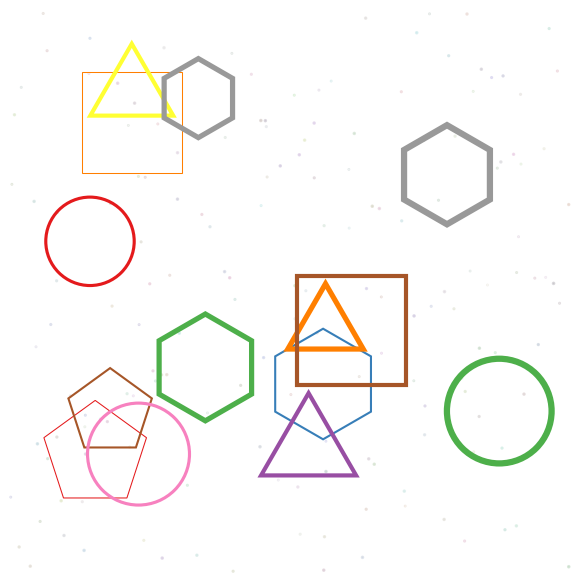[{"shape": "circle", "thickness": 1.5, "radius": 0.38, "center": [0.156, 0.581]}, {"shape": "pentagon", "thickness": 0.5, "radius": 0.47, "center": [0.165, 0.212]}, {"shape": "hexagon", "thickness": 1, "radius": 0.48, "center": [0.559, 0.334]}, {"shape": "hexagon", "thickness": 2.5, "radius": 0.46, "center": [0.356, 0.363]}, {"shape": "circle", "thickness": 3, "radius": 0.45, "center": [0.865, 0.287]}, {"shape": "triangle", "thickness": 2, "radius": 0.48, "center": [0.534, 0.223]}, {"shape": "square", "thickness": 0.5, "radius": 0.43, "center": [0.228, 0.787]}, {"shape": "triangle", "thickness": 2.5, "radius": 0.38, "center": [0.564, 0.432]}, {"shape": "triangle", "thickness": 2, "radius": 0.41, "center": [0.228, 0.84]}, {"shape": "square", "thickness": 2, "radius": 0.47, "center": [0.609, 0.426]}, {"shape": "pentagon", "thickness": 1, "radius": 0.38, "center": [0.191, 0.286]}, {"shape": "circle", "thickness": 1.5, "radius": 0.44, "center": [0.24, 0.213]}, {"shape": "hexagon", "thickness": 3, "radius": 0.43, "center": [0.774, 0.697]}, {"shape": "hexagon", "thickness": 2.5, "radius": 0.34, "center": [0.343, 0.829]}]